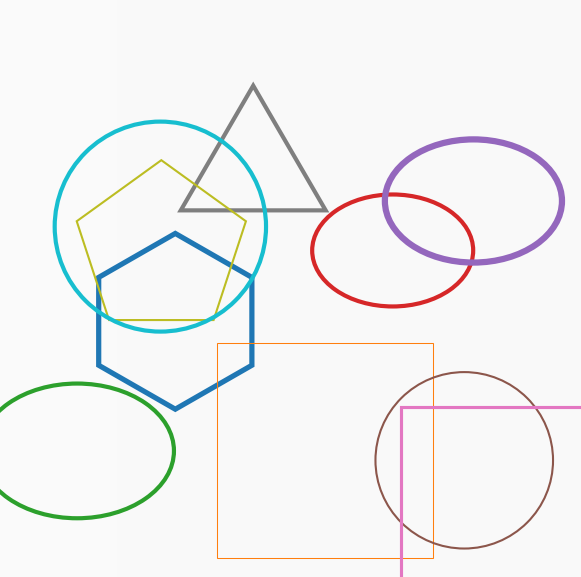[{"shape": "hexagon", "thickness": 2.5, "radius": 0.76, "center": [0.302, 0.443]}, {"shape": "square", "thickness": 0.5, "radius": 0.93, "center": [0.559, 0.219]}, {"shape": "oval", "thickness": 2, "radius": 0.83, "center": [0.133, 0.218]}, {"shape": "oval", "thickness": 2, "radius": 0.69, "center": [0.676, 0.565]}, {"shape": "oval", "thickness": 3, "radius": 0.76, "center": [0.815, 0.651]}, {"shape": "circle", "thickness": 1, "radius": 0.76, "center": [0.799, 0.202]}, {"shape": "square", "thickness": 1.5, "radius": 0.96, "center": [0.881, 0.104]}, {"shape": "triangle", "thickness": 2, "radius": 0.72, "center": [0.436, 0.707]}, {"shape": "pentagon", "thickness": 1, "radius": 0.77, "center": [0.278, 0.569]}, {"shape": "circle", "thickness": 2, "radius": 0.91, "center": [0.276, 0.607]}]